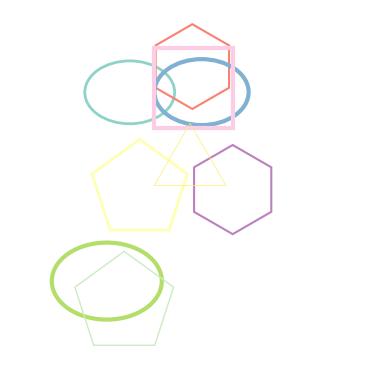[{"shape": "oval", "thickness": 2, "radius": 0.58, "center": [0.337, 0.76]}, {"shape": "pentagon", "thickness": 2, "radius": 0.65, "center": [0.363, 0.508]}, {"shape": "hexagon", "thickness": 1.5, "radius": 0.55, "center": [0.5, 0.827]}, {"shape": "oval", "thickness": 3, "radius": 0.61, "center": [0.523, 0.761]}, {"shape": "oval", "thickness": 3, "radius": 0.71, "center": [0.277, 0.27]}, {"shape": "square", "thickness": 3, "radius": 0.51, "center": [0.502, 0.771]}, {"shape": "hexagon", "thickness": 1.5, "radius": 0.58, "center": [0.604, 0.508]}, {"shape": "pentagon", "thickness": 1, "radius": 0.67, "center": [0.323, 0.212]}, {"shape": "triangle", "thickness": 0.5, "radius": 0.54, "center": [0.494, 0.572]}]